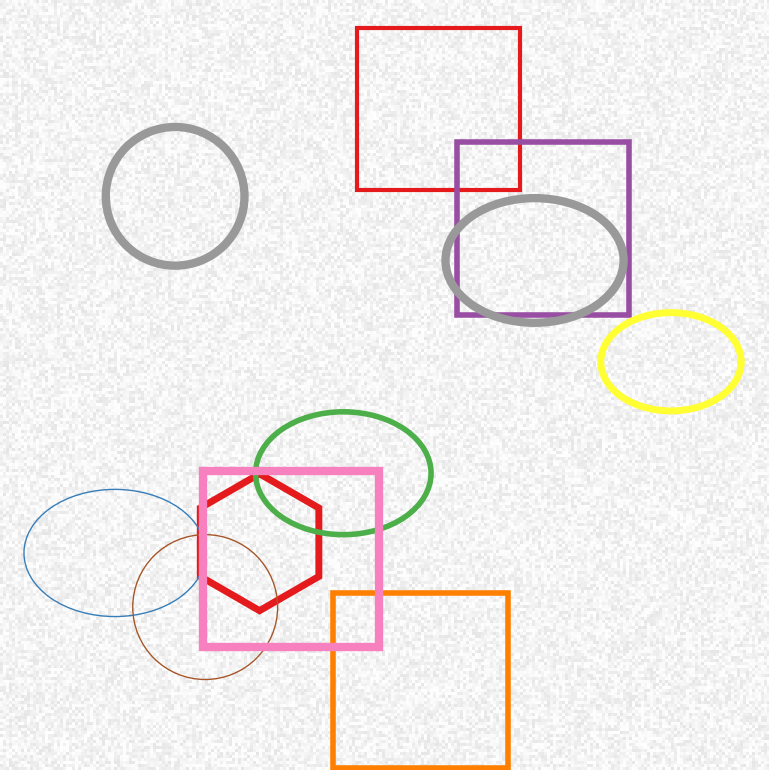[{"shape": "hexagon", "thickness": 2.5, "radius": 0.44, "center": [0.337, 0.296]}, {"shape": "square", "thickness": 1.5, "radius": 0.53, "center": [0.569, 0.858]}, {"shape": "oval", "thickness": 0.5, "radius": 0.59, "center": [0.149, 0.282]}, {"shape": "oval", "thickness": 2, "radius": 0.57, "center": [0.446, 0.385]}, {"shape": "square", "thickness": 2, "radius": 0.56, "center": [0.705, 0.703]}, {"shape": "square", "thickness": 2, "radius": 0.57, "center": [0.546, 0.116]}, {"shape": "oval", "thickness": 2.5, "radius": 0.46, "center": [0.871, 0.53]}, {"shape": "circle", "thickness": 0.5, "radius": 0.47, "center": [0.266, 0.212]}, {"shape": "square", "thickness": 3, "radius": 0.57, "center": [0.378, 0.274]}, {"shape": "oval", "thickness": 3, "radius": 0.58, "center": [0.694, 0.662]}, {"shape": "circle", "thickness": 3, "radius": 0.45, "center": [0.227, 0.745]}]